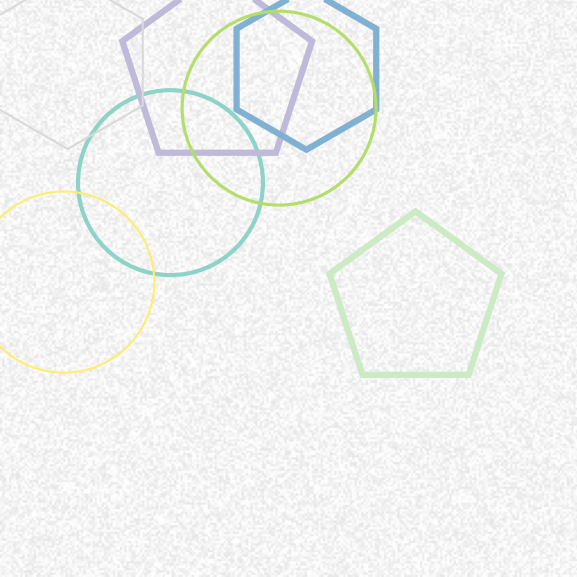[{"shape": "circle", "thickness": 2, "radius": 0.8, "center": [0.295, 0.683]}, {"shape": "pentagon", "thickness": 3, "radius": 0.86, "center": [0.376, 0.874]}, {"shape": "hexagon", "thickness": 3, "radius": 0.7, "center": [0.531, 0.879]}, {"shape": "circle", "thickness": 1.5, "radius": 0.84, "center": [0.483, 0.812]}, {"shape": "hexagon", "thickness": 1, "radius": 0.75, "center": [0.117, 0.891]}, {"shape": "pentagon", "thickness": 3, "radius": 0.78, "center": [0.72, 0.477]}, {"shape": "circle", "thickness": 1, "radius": 0.78, "center": [0.11, 0.511]}]